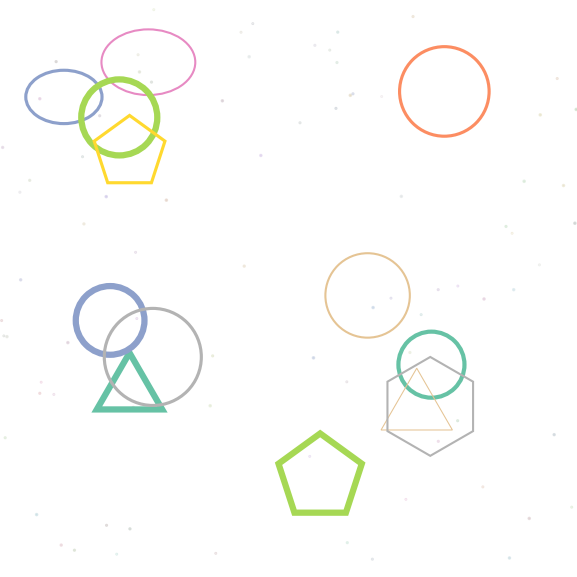[{"shape": "circle", "thickness": 2, "radius": 0.29, "center": [0.747, 0.368]}, {"shape": "triangle", "thickness": 3, "radius": 0.33, "center": [0.224, 0.323]}, {"shape": "circle", "thickness": 1.5, "radius": 0.39, "center": [0.769, 0.841]}, {"shape": "oval", "thickness": 1.5, "radius": 0.33, "center": [0.111, 0.831]}, {"shape": "circle", "thickness": 3, "radius": 0.3, "center": [0.191, 0.444]}, {"shape": "oval", "thickness": 1, "radius": 0.41, "center": [0.257, 0.891]}, {"shape": "pentagon", "thickness": 3, "radius": 0.38, "center": [0.554, 0.173]}, {"shape": "circle", "thickness": 3, "radius": 0.33, "center": [0.207, 0.796]}, {"shape": "pentagon", "thickness": 1.5, "radius": 0.32, "center": [0.224, 0.735]}, {"shape": "triangle", "thickness": 0.5, "radius": 0.36, "center": [0.722, 0.29]}, {"shape": "circle", "thickness": 1, "radius": 0.37, "center": [0.637, 0.488]}, {"shape": "hexagon", "thickness": 1, "radius": 0.43, "center": [0.745, 0.295]}, {"shape": "circle", "thickness": 1.5, "radius": 0.42, "center": [0.265, 0.381]}]